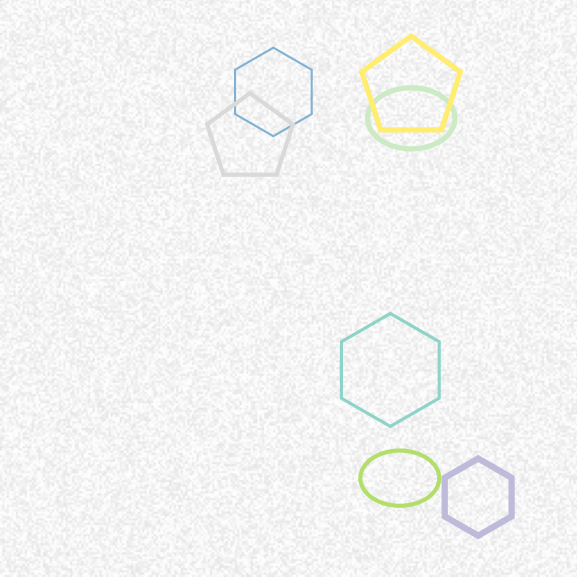[{"shape": "hexagon", "thickness": 1.5, "radius": 0.49, "center": [0.676, 0.359]}, {"shape": "hexagon", "thickness": 3, "radius": 0.33, "center": [0.828, 0.138]}, {"shape": "hexagon", "thickness": 1, "radius": 0.38, "center": [0.473, 0.84]}, {"shape": "oval", "thickness": 2, "radius": 0.34, "center": [0.692, 0.171]}, {"shape": "pentagon", "thickness": 2, "radius": 0.39, "center": [0.433, 0.76]}, {"shape": "oval", "thickness": 2.5, "radius": 0.38, "center": [0.712, 0.794]}, {"shape": "pentagon", "thickness": 2.5, "radius": 0.45, "center": [0.712, 0.847]}]